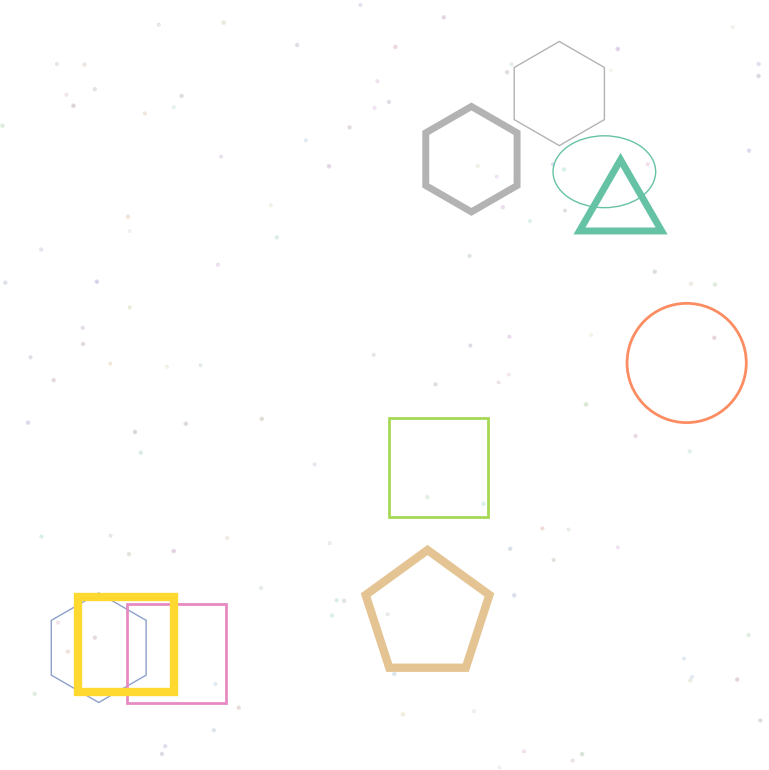[{"shape": "oval", "thickness": 0.5, "radius": 0.33, "center": [0.785, 0.777]}, {"shape": "triangle", "thickness": 2.5, "radius": 0.31, "center": [0.806, 0.731]}, {"shape": "circle", "thickness": 1, "radius": 0.39, "center": [0.892, 0.529]}, {"shape": "hexagon", "thickness": 0.5, "radius": 0.36, "center": [0.128, 0.159]}, {"shape": "square", "thickness": 1, "radius": 0.32, "center": [0.229, 0.152]}, {"shape": "square", "thickness": 1, "radius": 0.32, "center": [0.569, 0.393]}, {"shape": "square", "thickness": 3, "radius": 0.31, "center": [0.164, 0.163]}, {"shape": "pentagon", "thickness": 3, "radius": 0.42, "center": [0.555, 0.201]}, {"shape": "hexagon", "thickness": 0.5, "radius": 0.34, "center": [0.726, 0.879]}, {"shape": "hexagon", "thickness": 2.5, "radius": 0.34, "center": [0.612, 0.793]}]